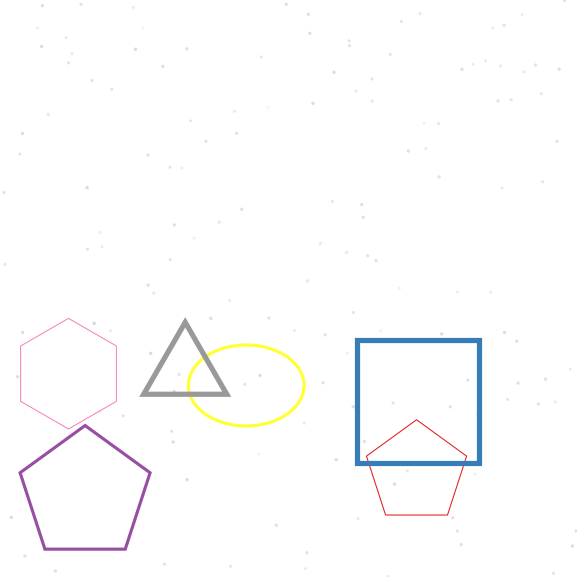[{"shape": "pentagon", "thickness": 0.5, "radius": 0.46, "center": [0.721, 0.181]}, {"shape": "square", "thickness": 2.5, "radius": 0.53, "center": [0.724, 0.303]}, {"shape": "pentagon", "thickness": 1.5, "radius": 0.59, "center": [0.147, 0.144]}, {"shape": "oval", "thickness": 1.5, "radius": 0.5, "center": [0.426, 0.332]}, {"shape": "hexagon", "thickness": 0.5, "radius": 0.48, "center": [0.119, 0.352]}, {"shape": "triangle", "thickness": 2.5, "radius": 0.42, "center": [0.321, 0.358]}]